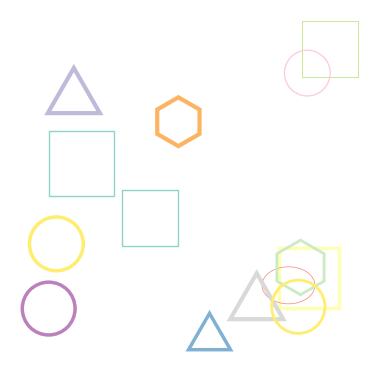[{"shape": "square", "thickness": 1, "radius": 0.42, "center": [0.212, 0.576]}, {"shape": "square", "thickness": 1, "radius": 0.36, "center": [0.389, 0.433]}, {"shape": "square", "thickness": 2.5, "radius": 0.39, "center": [0.804, 0.278]}, {"shape": "triangle", "thickness": 3, "radius": 0.39, "center": [0.192, 0.745]}, {"shape": "oval", "thickness": 0.5, "radius": 0.34, "center": [0.749, 0.259]}, {"shape": "triangle", "thickness": 2.5, "radius": 0.31, "center": [0.544, 0.123]}, {"shape": "hexagon", "thickness": 3, "radius": 0.32, "center": [0.463, 0.684]}, {"shape": "square", "thickness": 0.5, "radius": 0.36, "center": [0.858, 0.872]}, {"shape": "circle", "thickness": 1, "radius": 0.3, "center": [0.798, 0.81]}, {"shape": "triangle", "thickness": 3, "radius": 0.4, "center": [0.667, 0.211]}, {"shape": "circle", "thickness": 2.5, "radius": 0.34, "center": [0.126, 0.199]}, {"shape": "hexagon", "thickness": 2, "radius": 0.35, "center": [0.781, 0.305]}, {"shape": "circle", "thickness": 2, "radius": 0.35, "center": [0.775, 0.203]}, {"shape": "circle", "thickness": 2.5, "radius": 0.35, "center": [0.146, 0.367]}]